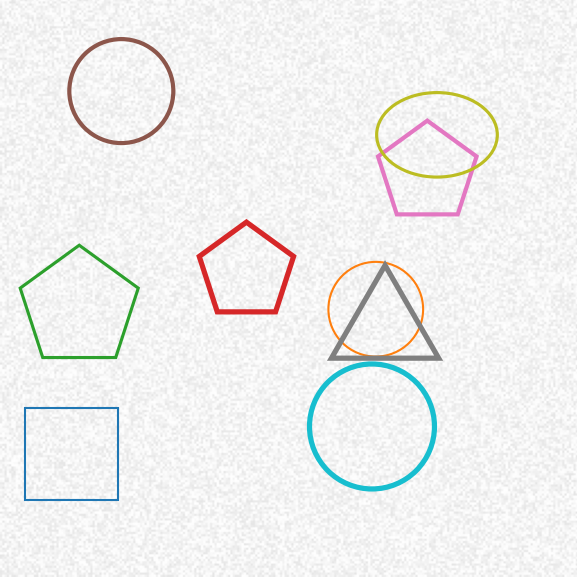[{"shape": "square", "thickness": 1, "radius": 0.4, "center": [0.123, 0.213]}, {"shape": "circle", "thickness": 1, "radius": 0.41, "center": [0.651, 0.464]}, {"shape": "pentagon", "thickness": 1.5, "radius": 0.54, "center": [0.137, 0.467]}, {"shape": "pentagon", "thickness": 2.5, "radius": 0.43, "center": [0.427, 0.529]}, {"shape": "circle", "thickness": 2, "radius": 0.45, "center": [0.21, 0.841]}, {"shape": "pentagon", "thickness": 2, "radius": 0.45, "center": [0.74, 0.7]}, {"shape": "triangle", "thickness": 2.5, "radius": 0.54, "center": [0.667, 0.433]}, {"shape": "oval", "thickness": 1.5, "radius": 0.52, "center": [0.757, 0.766]}, {"shape": "circle", "thickness": 2.5, "radius": 0.54, "center": [0.644, 0.261]}]